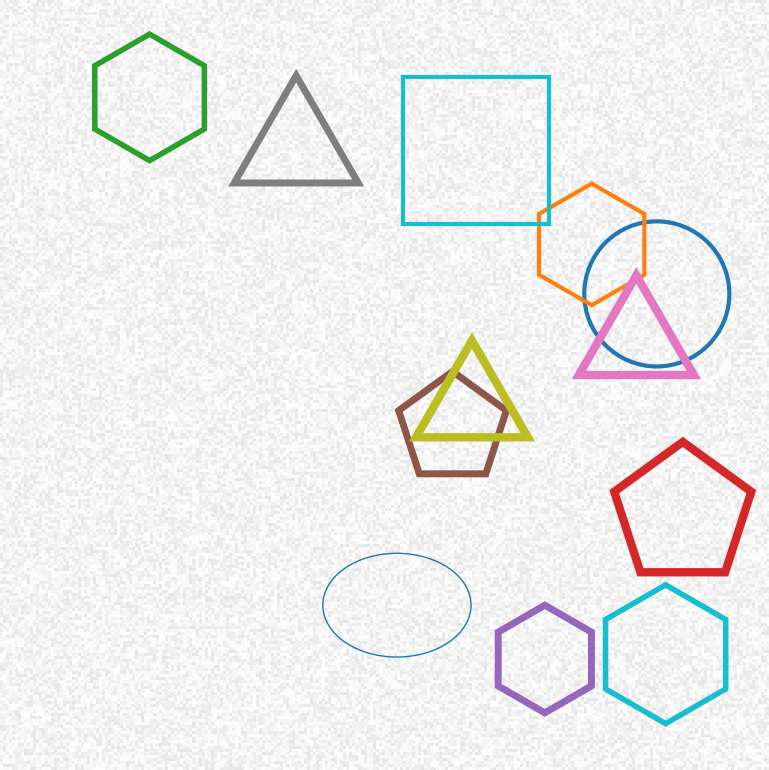[{"shape": "oval", "thickness": 0.5, "radius": 0.48, "center": [0.515, 0.214]}, {"shape": "circle", "thickness": 1.5, "radius": 0.47, "center": [0.853, 0.618]}, {"shape": "hexagon", "thickness": 1.5, "radius": 0.39, "center": [0.768, 0.683]}, {"shape": "hexagon", "thickness": 2, "radius": 0.41, "center": [0.194, 0.874]}, {"shape": "pentagon", "thickness": 3, "radius": 0.47, "center": [0.887, 0.333]}, {"shape": "hexagon", "thickness": 2.5, "radius": 0.35, "center": [0.708, 0.144]}, {"shape": "pentagon", "thickness": 2.5, "radius": 0.37, "center": [0.588, 0.444]}, {"shape": "triangle", "thickness": 3, "radius": 0.43, "center": [0.826, 0.556]}, {"shape": "triangle", "thickness": 2.5, "radius": 0.47, "center": [0.385, 0.809]}, {"shape": "triangle", "thickness": 3, "radius": 0.42, "center": [0.613, 0.474]}, {"shape": "square", "thickness": 1.5, "radius": 0.48, "center": [0.618, 0.805]}, {"shape": "hexagon", "thickness": 2, "radius": 0.45, "center": [0.864, 0.15]}]